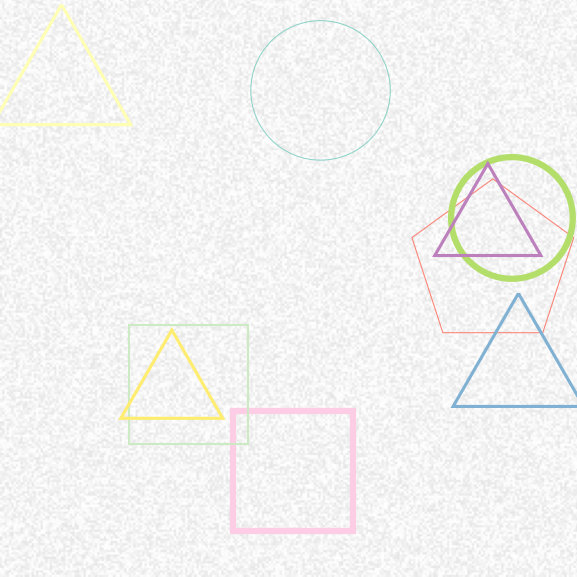[{"shape": "circle", "thickness": 0.5, "radius": 0.6, "center": [0.555, 0.843]}, {"shape": "triangle", "thickness": 1.5, "radius": 0.69, "center": [0.106, 0.852]}, {"shape": "pentagon", "thickness": 0.5, "radius": 0.74, "center": [0.853, 0.542]}, {"shape": "triangle", "thickness": 1.5, "radius": 0.65, "center": [0.898, 0.361]}, {"shape": "circle", "thickness": 3, "radius": 0.53, "center": [0.886, 0.622]}, {"shape": "square", "thickness": 3, "radius": 0.52, "center": [0.508, 0.183]}, {"shape": "triangle", "thickness": 1.5, "radius": 0.53, "center": [0.845, 0.61]}, {"shape": "square", "thickness": 1, "radius": 0.51, "center": [0.327, 0.334]}, {"shape": "triangle", "thickness": 1.5, "radius": 0.51, "center": [0.298, 0.326]}]